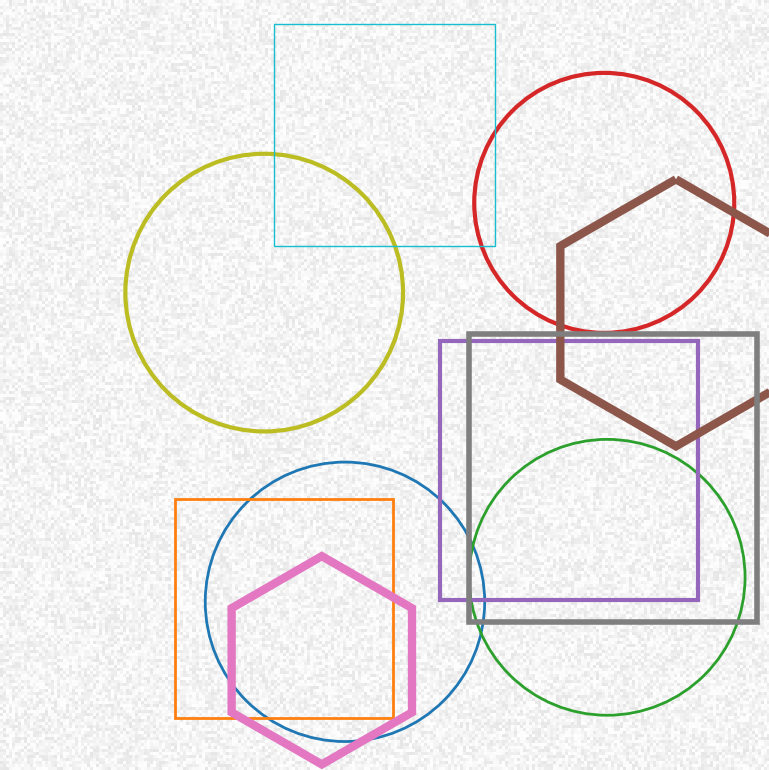[{"shape": "circle", "thickness": 1, "radius": 0.91, "center": [0.448, 0.218]}, {"shape": "square", "thickness": 1, "radius": 0.71, "center": [0.369, 0.21]}, {"shape": "circle", "thickness": 1, "radius": 0.9, "center": [0.788, 0.25]}, {"shape": "circle", "thickness": 1.5, "radius": 0.84, "center": [0.785, 0.737]}, {"shape": "square", "thickness": 1.5, "radius": 0.84, "center": [0.739, 0.389]}, {"shape": "hexagon", "thickness": 3, "radius": 0.87, "center": [0.878, 0.594]}, {"shape": "hexagon", "thickness": 3, "radius": 0.68, "center": [0.418, 0.143]}, {"shape": "square", "thickness": 2, "radius": 0.94, "center": [0.796, 0.379]}, {"shape": "circle", "thickness": 1.5, "radius": 0.9, "center": [0.343, 0.62]}, {"shape": "square", "thickness": 0.5, "radius": 0.72, "center": [0.5, 0.825]}]